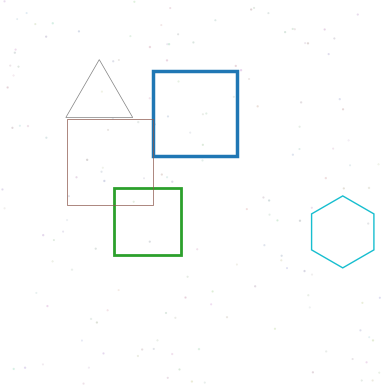[{"shape": "square", "thickness": 2.5, "radius": 0.55, "center": [0.506, 0.705]}, {"shape": "square", "thickness": 2, "radius": 0.44, "center": [0.382, 0.424]}, {"shape": "square", "thickness": 0.5, "radius": 0.56, "center": [0.285, 0.579]}, {"shape": "triangle", "thickness": 0.5, "radius": 0.5, "center": [0.258, 0.745]}, {"shape": "hexagon", "thickness": 1, "radius": 0.47, "center": [0.89, 0.398]}]